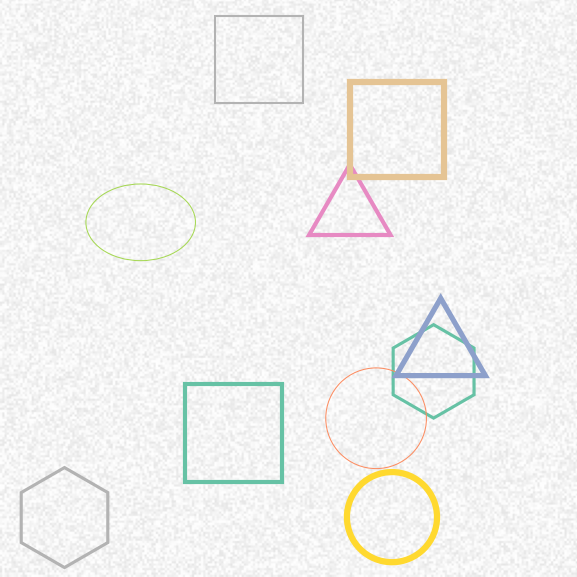[{"shape": "square", "thickness": 2, "radius": 0.42, "center": [0.405, 0.25]}, {"shape": "hexagon", "thickness": 1.5, "radius": 0.4, "center": [0.751, 0.356]}, {"shape": "circle", "thickness": 0.5, "radius": 0.44, "center": [0.651, 0.275]}, {"shape": "triangle", "thickness": 2.5, "radius": 0.45, "center": [0.763, 0.393]}, {"shape": "triangle", "thickness": 2, "radius": 0.41, "center": [0.606, 0.633]}, {"shape": "oval", "thickness": 0.5, "radius": 0.47, "center": [0.244, 0.614]}, {"shape": "circle", "thickness": 3, "radius": 0.39, "center": [0.679, 0.104]}, {"shape": "square", "thickness": 3, "radius": 0.41, "center": [0.687, 0.775]}, {"shape": "hexagon", "thickness": 1.5, "radius": 0.43, "center": [0.112, 0.103]}, {"shape": "square", "thickness": 1, "radius": 0.38, "center": [0.449, 0.896]}]